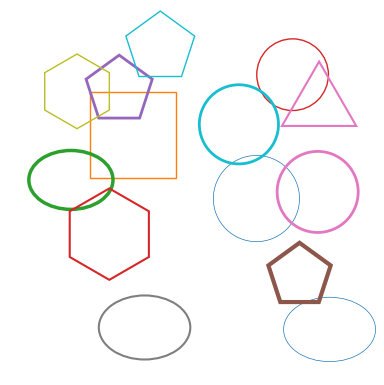[{"shape": "oval", "thickness": 0.5, "radius": 0.6, "center": [0.856, 0.144]}, {"shape": "circle", "thickness": 0.5, "radius": 0.56, "center": [0.666, 0.484]}, {"shape": "square", "thickness": 1, "radius": 0.56, "center": [0.346, 0.649]}, {"shape": "oval", "thickness": 2.5, "radius": 0.55, "center": [0.184, 0.533]}, {"shape": "circle", "thickness": 1, "radius": 0.47, "center": [0.76, 0.806]}, {"shape": "hexagon", "thickness": 1.5, "radius": 0.59, "center": [0.284, 0.392]}, {"shape": "pentagon", "thickness": 2, "radius": 0.45, "center": [0.31, 0.766]}, {"shape": "pentagon", "thickness": 3, "radius": 0.43, "center": [0.778, 0.284]}, {"shape": "circle", "thickness": 2, "radius": 0.53, "center": [0.825, 0.501]}, {"shape": "triangle", "thickness": 1.5, "radius": 0.56, "center": [0.829, 0.729]}, {"shape": "oval", "thickness": 1.5, "radius": 0.59, "center": [0.375, 0.149]}, {"shape": "hexagon", "thickness": 1, "radius": 0.48, "center": [0.2, 0.763]}, {"shape": "pentagon", "thickness": 1, "radius": 0.47, "center": [0.416, 0.877]}, {"shape": "circle", "thickness": 2, "radius": 0.51, "center": [0.621, 0.677]}]